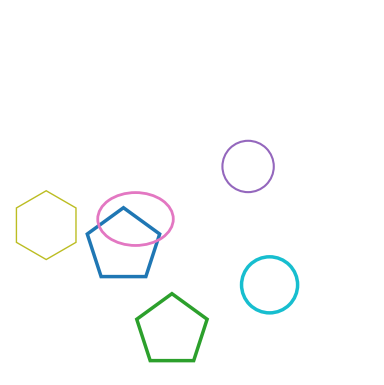[{"shape": "pentagon", "thickness": 2.5, "radius": 0.49, "center": [0.321, 0.362]}, {"shape": "pentagon", "thickness": 2.5, "radius": 0.48, "center": [0.447, 0.141]}, {"shape": "circle", "thickness": 1.5, "radius": 0.33, "center": [0.644, 0.568]}, {"shape": "oval", "thickness": 2, "radius": 0.49, "center": [0.352, 0.431]}, {"shape": "hexagon", "thickness": 1, "radius": 0.45, "center": [0.12, 0.415]}, {"shape": "circle", "thickness": 2.5, "radius": 0.36, "center": [0.7, 0.26]}]